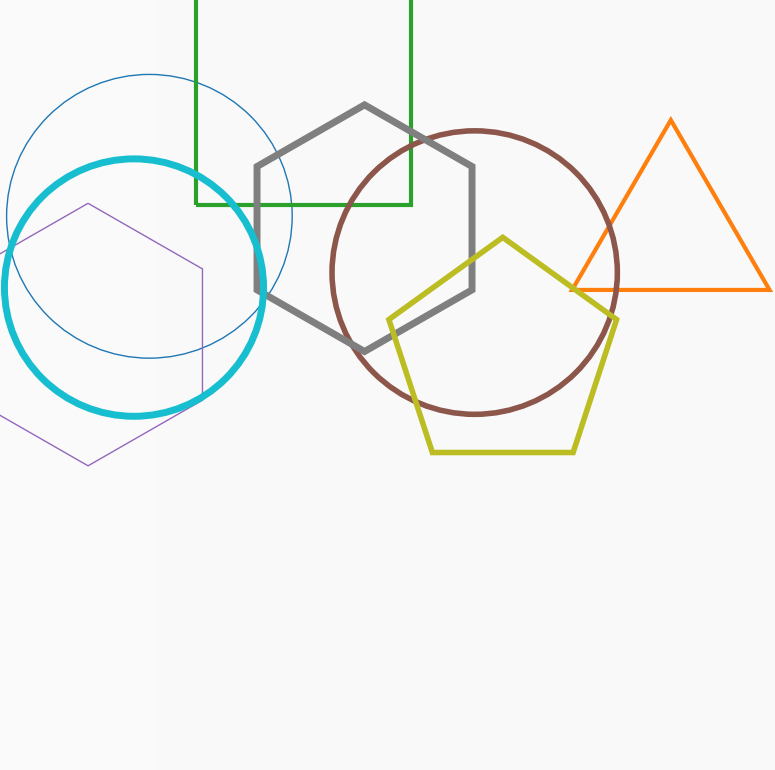[{"shape": "circle", "thickness": 0.5, "radius": 0.92, "center": [0.193, 0.719]}, {"shape": "triangle", "thickness": 1.5, "radius": 0.74, "center": [0.866, 0.697]}, {"shape": "square", "thickness": 1.5, "radius": 0.69, "center": [0.392, 0.873]}, {"shape": "hexagon", "thickness": 0.5, "radius": 0.85, "center": [0.114, 0.566]}, {"shape": "circle", "thickness": 2, "radius": 0.92, "center": [0.613, 0.646]}, {"shape": "hexagon", "thickness": 2.5, "radius": 0.8, "center": [0.47, 0.704]}, {"shape": "pentagon", "thickness": 2, "radius": 0.77, "center": [0.649, 0.537]}, {"shape": "circle", "thickness": 2.5, "radius": 0.84, "center": [0.173, 0.627]}]